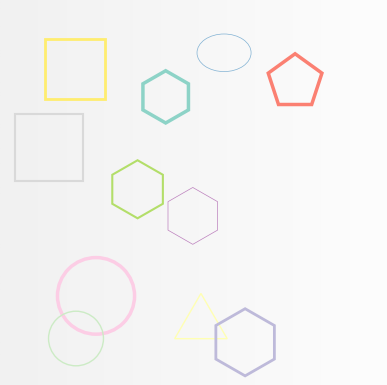[{"shape": "hexagon", "thickness": 2.5, "radius": 0.34, "center": [0.428, 0.748]}, {"shape": "triangle", "thickness": 1, "radius": 0.39, "center": [0.519, 0.159]}, {"shape": "hexagon", "thickness": 2, "radius": 0.44, "center": [0.633, 0.111]}, {"shape": "pentagon", "thickness": 2.5, "radius": 0.36, "center": [0.762, 0.787]}, {"shape": "oval", "thickness": 0.5, "radius": 0.35, "center": [0.578, 0.863]}, {"shape": "hexagon", "thickness": 1.5, "radius": 0.38, "center": [0.355, 0.508]}, {"shape": "circle", "thickness": 2.5, "radius": 0.5, "center": [0.248, 0.231]}, {"shape": "square", "thickness": 1.5, "radius": 0.44, "center": [0.127, 0.616]}, {"shape": "hexagon", "thickness": 0.5, "radius": 0.37, "center": [0.498, 0.439]}, {"shape": "circle", "thickness": 1, "radius": 0.35, "center": [0.196, 0.121]}, {"shape": "square", "thickness": 2, "radius": 0.39, "center": [0.194, 0.821]}]